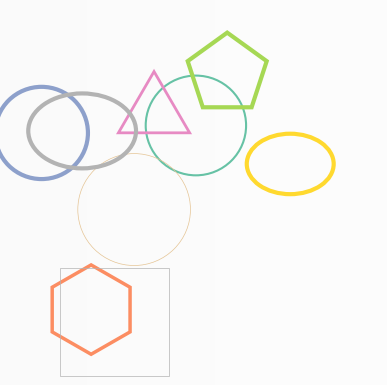[{"shape": "circle", "thickness": 1.5, "radius": 0.65, "center": [0.506, 0.674]}, {"shape": "hexagon", "thickness": 2.5, "radius": 0.58, "center": [0.235, 0.196]}, {"shape": "circle", "thickness": 3, "radius": 0.6, "center": [0.107, 0.655]}, {"shape": "triangle", "thickness": 2, "radius": 0.53, "center": [0.397, 0.708]}, {"shape": "pentagon", "thickness": 3, "radius": 0.54, "center": [0.586, 0.808]}, {"shape": "oval", "thickness": 3, "radius": 0.56, "center": [0.749, 0.574]}, {"shape": "circle", "thickness": 0.5, "radius": 0.73, "center": [0.346, 0.456]}, {"shape": "oval", "thickness": 3, "radius": 0.7, "center": [0.212, 0.66]}, {"shape": "square", "thickness": 0.5, "radius": 0.7, "center": [0.296, 0.163]}]